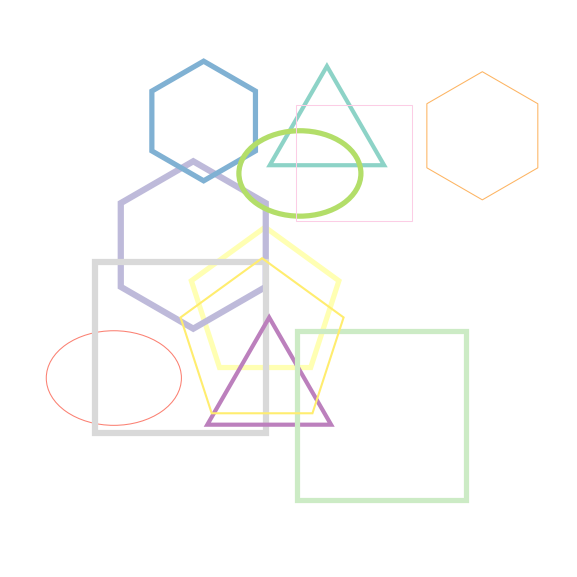[{"shape": "triangle", "thickness": 2, "radius": 0.57, "center": [0.566, 0.77]}, {"shape": "pentagon", "thickness": 2.5, "radius": 0.67, "center": [0.459, 0.471]}, {"shape": "hexagon", "thickness": 3, "radius": 0.72, "center": [0.335, 0.575]}, {"shape": "oval", "thickness": 0.5, "radius": 0.59, "center": [0.197, 0.345]}, {"shape": "hexagon", "thickness": 2.5, "radius": 0.52, "center": [0.353, 0.79]}, {"shape": "hexagon", "thickness": 0.5, "radius": 0.55, "center": [0.835, 0.764]}, {"shape": "oval", "thickness": 2.5, "radius": 0.53, "center": [0.519, 0.699]}, {"shape": "square", "thickness": 0.5, "radius": 0.5, "center": [0.613, 0.718]}, {"shape": "square", "thickness": 3, "radius": 0.74, "center": [0.312, 0.397]}, {"shape": "triangle", "thickness": 2, "radius": 0.62, "center": [0.466, 0.326]}, {"shape": "square", "thickness": 2.5, "radius": 0.73, "center": [0.66, 0.279]}, {"shape": "pentagon", "thickness": 1, "radius": 0.74, "center": [0.454, 0.404]}]